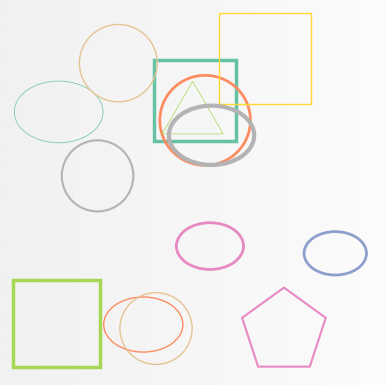[{"shape": "square", "thickness": 2.5, "radius": 0.53, "center": [0.503, 0.739]}, {"shape": "oval", "thickness": 0.5, "radius": 0.57, "center": [0.151, 0.709]}, {"shape": "circle", "thickness": 2, "radius": 0.58, "center": [0.529, 0.687]}, {"shape": "oval", "thickness": 1, "radius": 0.51, "center": [0.37, 0.157]}, {"shape": "oval", "thickness": 2, "radius": 0.4, "center": [0.865, 0.342]}, {"shape": "oval", "thickness": 2, "radius": 0.43, "center": [0.542, 0.361]}, {"shape": "pentagon", "thickness": 1.5, "radius": 0.57, "center": [0.733, 0.139]}, {"shape": "square", "thickness": 2.5, "radius": 0.56, "center": [0.145, 0.159]}, {"shape": "triangle", "thickness": 0.5, "radius": 0.45, "center": [0.497, 0.698]}, {"shape": "square", "thickness": 1, "radius": 0.59, "center": [0.684, 0.848]}, {"shape": "circle", "thickness": 1, "radius": 0.47, "center": [0.403, 0.147]}, {"shape": "circle", "thickness": 1, "radius": 0.5, "center": [0.305, 0.836]}, {"shape": "oval", "thickness": 3, "radius": 0.55, "center": [0.546, 0.649]}, {"shape": "circle", "thickness": 1.5, "radius": 0.46, "center": [0.252, 0.543]}]